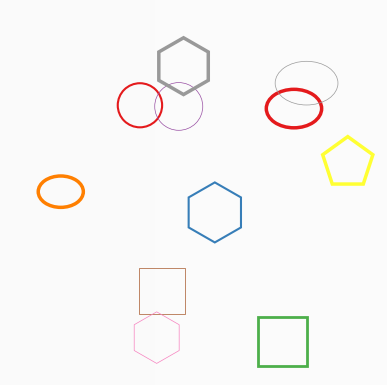[{"shape": "oval", "thickness": 2.5, "radius": 0.36, "center": [0.759, 0.718]}, {"shape": "circle", "thickness": 1.5, "radius": 0.29, "center": [0.361, 0.727]}, {"shape": "hexagon", "thickness": 1.5, "radius": 0.39, "center": [0.554, 0.448]}, {"shape": "square", "thickness": 2, "radius": 0.32, "center": [0.729, 0.114]}, {"shape": "circle", "thickness": 0.5, "radius": 0.31, "center": [0.461, 0.724]}, {"shape": "oval", "thickness": 2.5, "radius": 0.29, "center": [0.157, 0.502]}, {"shape": "pentagon", "thickness": 2.5, "radius": 0.34, "center": [0.897, 0.577]}, {"shape": "square", "thickness": 0.5, "radius": 0.3, "center": [0.417, 0.244]}, {"shape": "hexagon", "thickness": 0.5, "radius": 0.33, "center": [0.404, 0.123]}, {"shape": "oval", "thickness": 0.5, "radius": 0.41, "center": [0.791, 0.784]}, {"shape": "hexagon", "thickness": 2.5, "radius": 0.37, "center": [0.474, 0.828]}]